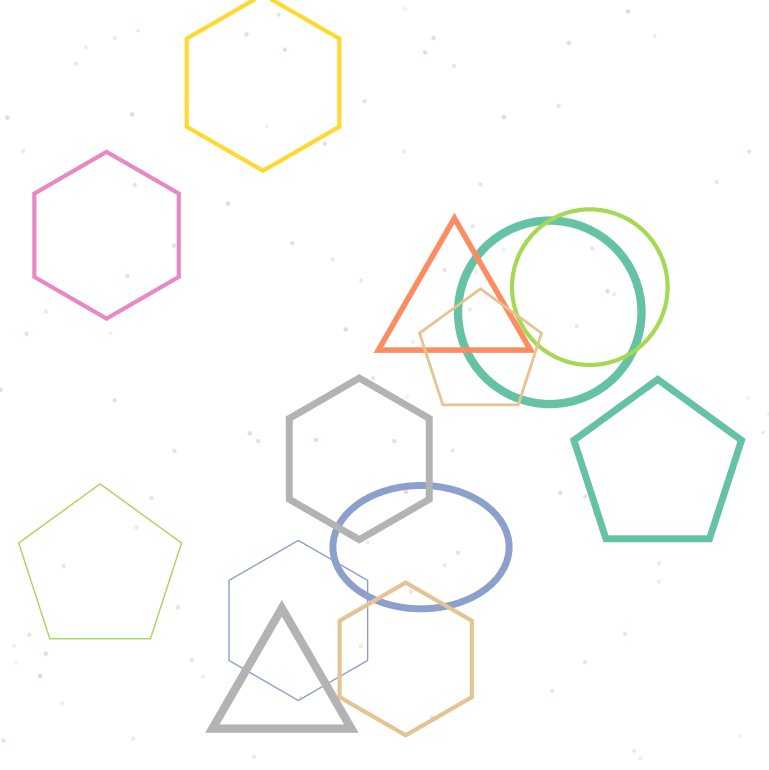[{"shape": "pentagon", "thickness": 2.5, "radius": 0.57, "center": [0.854, 0.393]}, {"shape": "circle", "thickness": 3, "radius": 0.6, "center": [0.714, 0.594]}, {"shape": "triangle", "thickness": 2, "radius": 0.57, "center": [0.59, 0.602]}, {"shape": "hexagon", "thickness": 0.5, "radius": 0.52, "center": [0.387, 0.194]}, {"shape": "oval", "thickness": 2.5, "radius": 0.57, "center": [0.547, 0.289]}, {"shape": "hexagon", "thickness": 1.5, "radius": 0.54, "center": [0.138, 0.695]}, {"shape": "pentagon", "thickness": 0.5, "radius": 0.56, "center": [0.13, 0.26]}, {"shape": "circle", "thickness": 1.5, "radius": 0.51, "center": [0.766, 0.627]}, {"shape": "hexagon", "thickness": 1.5, "radius": 0.57, "center": [0.342, 0.893]}, {"shape": "hexagon", "thickness": 1.5, "radius": 0.5, "center": [0.527, 0.144]}, {"shape": "pentagon", "thickness": 1, "radius": 0.42, "center": [0.624, 0.542]}, {"shape": "triangle", "thickness": 3, "radius": 0.52, "center": [0.366, 0.106]}, {"shape": "hexagon", "thickness": 2.5, "radius": 0.52, "center": [0.467, 0.404]}]